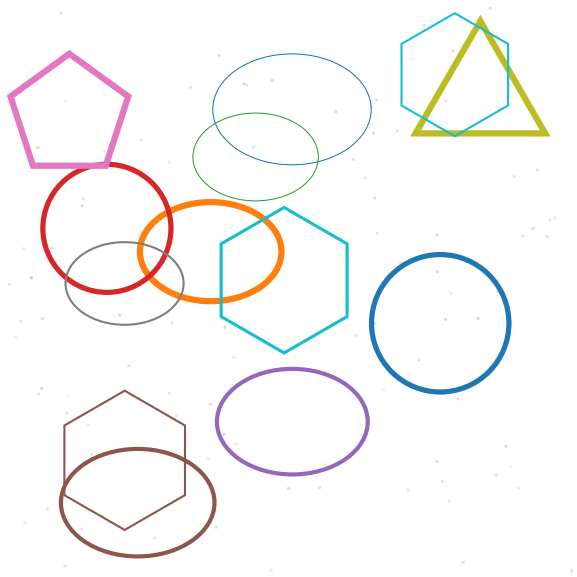[{"shape": "circle", "thickness": 2.5, "radius": 0.59, "center": [0.762, 0.439]}, {"shape": "oval", "thickness": 0.5, "radius": 0.69, "center": [0.506, 0.81]}, {"shape": "oval", "thickness": 3, "radius": 0.61, "center": [0.365, 0.563]}, {"shape": "oval", "thickness": 0.5, "radius": 0.54, "center": [0.443, 0.727]}, {"shape": "circle", "thickness": 2.5, "radius": 0.55, "center": [0.185, 0.604]}, {"shape": "oval", "thickness": 2, "radius": 0.65, "center": [0.506, 0.269]}, {"shape": "hexagon", "thickness": 1, "radius": 0.6, "center": [0.216, 0.202]}, {"shape": "oval", "thickness": 2, "radius": 0.66, "center": [0.238, 0.129]}, {"shape": "pentagon", "thickness": 3, "radius": 0.54, "center": [0.12, 0.799]}, {"shape": "oval", "thickness": 1, "radius": 0.51, "center": [0.216, 0.508]}, {"shape": "triangle", "thickness": 3, "radius": 0.65, "center": [0.832, 0.833]}, {"shape": "hexagon", "thickness": 1.5, "radius": 0.63, "center": [0.492, 0.514]}, {"shape": "hexagon", "thickness": 1, "radius": 0.53, "center": [0.788, 0.87]}]